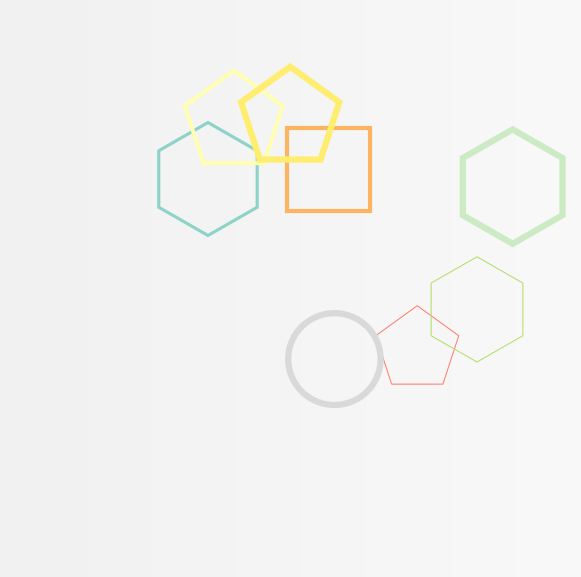[{"shape": "hexagon", "thickness": 1.5, "radius": 0.49, "center": [0.358, 0.689]}, {"shape": "pentagon", "thickness": 2, "radius": 0.44, "center": [0.402, 0.788]}, {"shape": "pentagon", "thickness": 0.5, "radius": 0.38, "center": [0.718, 0.395]}, {"shape": "square", "thickness": 2, "radius": 0.36, "center": [0.565, 0.706]}, {"shape": "hexagon", "thickness": 0.5, "radius": 0.46, "center": [0.821, 0.463]}, {"shape": "circle", "thickness": 3, "radius": 0.4, "center": [0.575, 0.377]}, {"shape": "hexagon", "thickness": 3, "radius": 0.5, "center": [0.882, 0.676]}, {"shape": "pentagon", "thickness": 3, "radius": 0.44, "center": [0.499, 0.795]}]